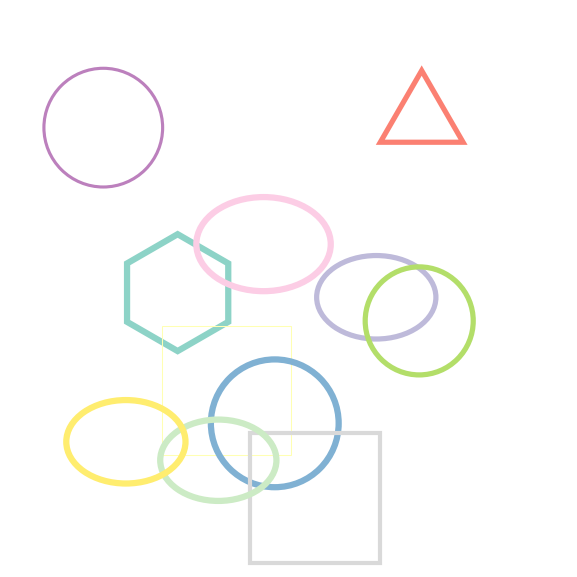[{"shape": "hexagon", "thickness": 3, "radius": 0.51, "center": [0.308, 0.492]}, {"shape": "square", "thickness": 0.5, "radius": 0.56, "center": [0.393, 0.323]}, {"shape": "oval", "thickness": 2.5, "radius": 0.52, "center": [0.652, 0.484]}, {"shape": "triangle", "thickness": 2.5, "radius": 0.41, "center": [0.73, 0.794]}, {"shape": "circle", "thickness": 3, "radius": 0.55, "center": [0.476, 0.266]}, {"shape": "circle", "thickness": 2.5, "radius": 0.47, "center": [0.726, 0.443]}, {"shape": "oval", "thickness": 3, "radius": 0.58, "center": [0.456, 0.576]}, {"shape": "square", "thickness": 2, "radius": 0.56, "center": [0.546, 0.136]}, {"shape": "circle", "thickness": 1.5, "radius": 0.51, "center": [0.179, 0.778]}, {"shape": "oval", "thickness": 3, "radius": 0.5, "center": [0.378, 0.202]}, {"shape": "oval", "thickness": 3, "radius": 0.52, "center": [0.218, 0.234]}]